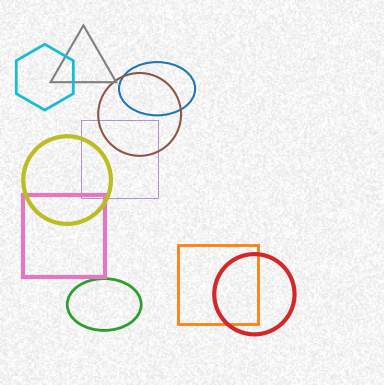[{"shape": "oval", "thickness": 1.5, "radius": 0.49, "center": [0.408, 0.77]}, {"shape": "square", "thickness": 2, "radius": 0.51, "center": [0.566, 0.261]}, {"shape": "oval", "thickness": 2, "radius": 0.48, "center": [0.271, 0.209]}, {"shape": "circle", "thickness": 3, "radius": 0.52, "center": [0.661, 0.236]}, {"shape": "square", "thickness": 0.5, "radius": 0.5, "center": [0.31, 0.587]}, {"shape": "circle", "thickness": 1.5, "radius": 0.54, "center": [0.363, 0.703]}, {"shape": "square", "thickness": 3, "radius": 0.53, "center": [0.166, 0.388]}, {"shape": "triangle", "thickness": 1.5, "radius": 0.49, "center": [0.217, 0.836]}, {"shape": "circle", "thickness": 3, "radius": 0.57, "center": [0.174, 0.532]}, {"shape": "hexagon", "thickness": 2, "radius": 0.43, "center": [0.116, 0.8]}]